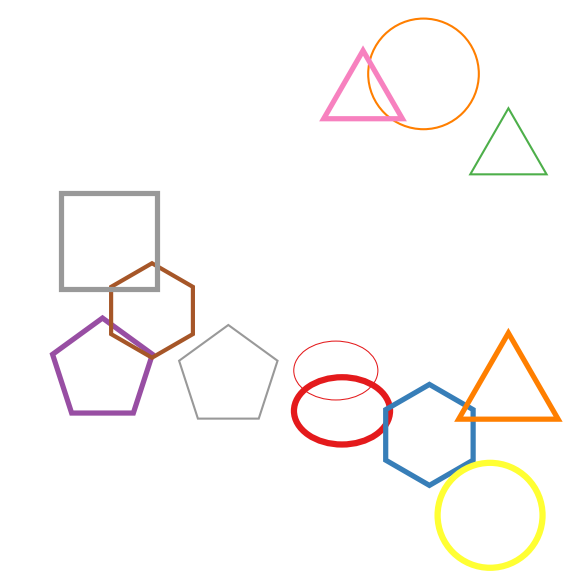[{"shape": "oval", "thickness": 0.5, "radius": 0.36, "center": [0.582, 0.358]}, {"shape": "oval", "thickness": 3, "radius": 0.42, "center": [0.592, 0.288]}, {"shape": "hexagon", "thickness": 2.5, "radius": 0.44, "center": [0.744, 0.246]}, {"shape": "triangle", "thickness": 1, "radius": 0.38, "center": [0.88, 0.735]}, {"shape": "pentagon", "thickness": 2.5, "radius": 0.45, "center": [0.177, 0.357]}, {"shape": "circle", "thickness": 1, "radius": 0.48, "center": [0.733, 0.871]}, {"shape": "triangle", "thickness": 2.5, "radius": 0.5, "center": [0.88, 0.323]}, {"shape": "circle", "thickness": 3, "radius": 0.45, "center": [0.849, 0.107]}, {"shape": "hexagon", "thickness": 2, "radius": 0.41, "center": [0.263, 0.462]}, {"shape": "triangle", "thickness": 2.5, "radius": 0.39, "center": [0.629, 0.833]}, {"shape": "pentagon", "thickness": 1, "radius": 0.45, "center": [0.395, 0.347]}, {"shape": "square", "thickness": 2.5, "radius": 0.41, "center": [0.188, 0.581]}]